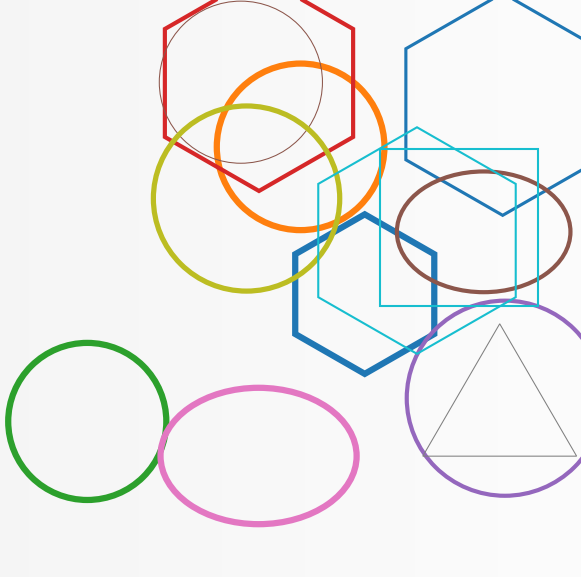[{"shape": "hexagon", "thickness": 1.5, "radius": 0.96, "center": [0.865, 0.819]}, {"shape": "hexagon", "thickness": 3, "radius": 0.69, "center": [0.628, 0.49]}, {"shape": "circle", "thickness": 3, "radius": 0.72, "center": [0.517, 0.745]}, {"shape": "circle", "thickness": 3, "radius": 0.68, "center": [0.15, 0.269]}, {"shape": "hexagon", "thickness": 2, "radius": 0.94, "center": [0.446, 0.855]}, {"shape": "circle", "thickness": 2, "radius": 0.84, "center": [0.869, 0.31]}, {"shape": "oval", "thickness": 2, "radius": 0.75, "center": [0.832, 0.598]}, {"shape": "circle", "thickness": 0.5, "radius": 0.7, "center": [0.414, 0.857]}, {"shape": "oval", "thickness": 3, "radius": 0.84, "center": [0.445, 0.21]}, {"shape": "triangle", "thickness": 0.5, "radius": 0.76, "center": [0.86, 0.286]}, {"shape": "circle", "thickness": 2.5, "radius": 0.8, "center": [0.424, 0.655]}, {"shape": "square", "thickness": 1, "radius": 0.68, "center": [0.789, 0.605]}, {"shape": "hexagon", "thickness": 1, "radius": 0.98, "center": [0.717, 0.583]}]